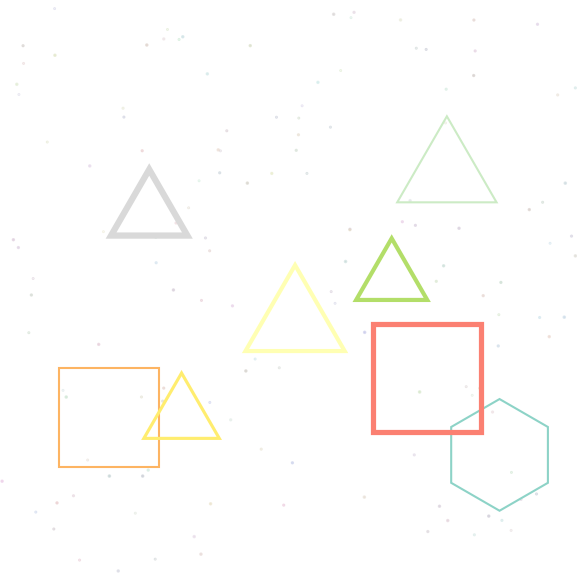[{"shape": "hexagon", "thickness": 1, "radius": 0.48, "center": [0.865, 0.211]}, {"shape": "triangle", "thickness": 2, "radius": 0.5, "center": [0.511, 0.441]}, {"shape": "square", "thickness": 2.5, "radius": 0.47, "center": [0.739, 0.344]}, {"shape": "square", "thickness": 1, "radius": 0.43, "center": [0.189, 0.276]}, {"shape": "triangle", "thickness": 2, "radius": 0.36, "center": [0.678, 0.515]}, {"shape": "triangle", "thickness": 3, "radius": 0.38, "center": [0.258, 0.629]}, {"shape": "triangle", "thickness": 1, "radius": 0.5, "center": [0.774, 0.698]}, {"shape": "triangle", "thickness": 1.5, "radius": 0.38, "center": [0.314, 0.278]}]